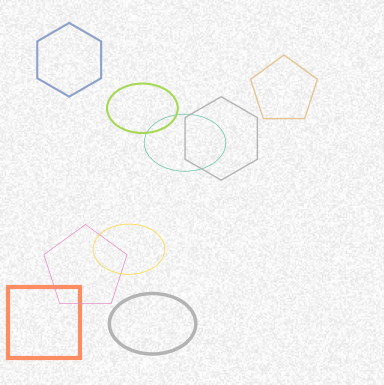[{"shape": "oval", "thickness": 0.5, "radius": 0.53, "center": [0.481, 0.629]}, {"shape": "square", "thickness": 3, "radius": 0.46, "center": [0.114, 0.163]}, {"shape": "hexagon", "thickness": 1.5, "radius": 0.48, "center": [0.18, 0.845]}, {"shape": "pentagon", "thickness": 0.5, "radius": 0.57, "center": [0.222, 0.303]}, {"shape": "oval", "thickness": 1.5, "radius": 0.46, "center": [0.37, 0.719]}, {"shape": "oval", "thickness": 0.5, "radius": 0.47, "center": [0.335, 0.353]}, {"shape": "pentagon", "thickness": 1, "radius": 0.46, "center": [0.738, 0.766]}, {"shape": "oval", "thickness": 2.5, "radius": 0.56, "center": [0.396, 0.159]}, {"shape": "hexagon", "thickness": 1, "radius": 0.54, "center": [0.575, 0.64]}]